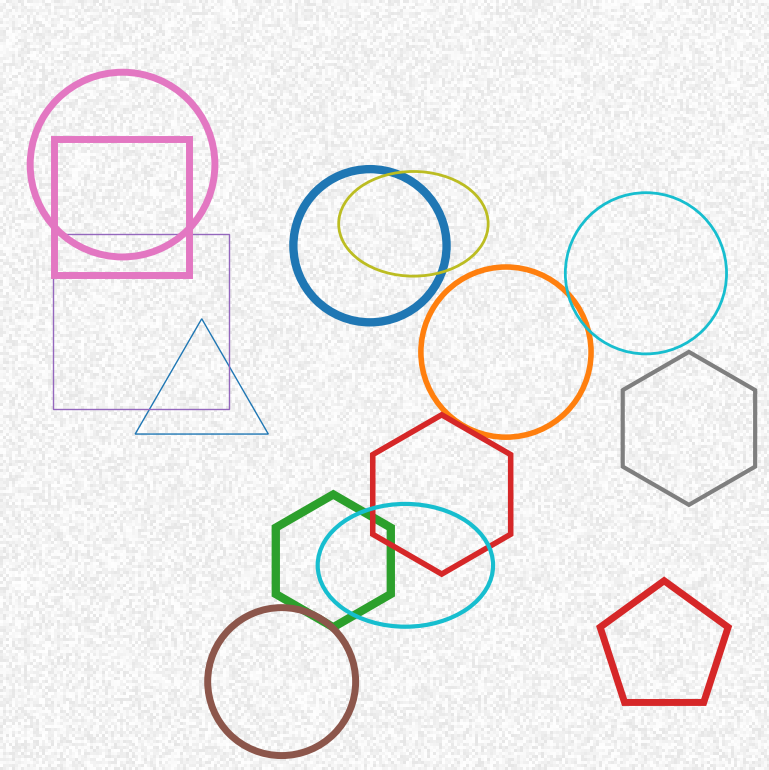[{"shape": "circle", "thickness": 3, "radius": 0.5, "center": [0.48, 0.681]}, {"shape": "triangle", "thickness": 0.5, "radius": 0.5, "center": [0.262, 0.486]}, {"shape": "circle", "thickness": 2, "radius": 0.55, "center": [0.657, 0.543]}, {"shape": "hexagon", "thickness": 3, "radius": 0.43, "center": [0.433, 0.272]}, {"shape": "hexagon", "thickness": 2, "radius": 0.52, "center": [0.574, 0.358]}, {"shape": "pentagon", "thickness": 2.5, "radius": 0.44, "center": [0.863, 0.158]}, {"shape": "square", "thickness": 0.5, "radius": 0.57, "center": [0.183, 0.582]}, {"shape": "circle", "thickness": 2.5, "radius": 0.48, "center": [0.366, 0.115]}, {"shape": "square", "thickness": 2.5, "radius": 0.44, "center": [0.158, 0.731]}, {"shape": "circle", "thickness": 2.5, "radius": 0.6, "center": [0.159, 0.786]}, {"shape": "hexagon", "thickness": 1.5, "radius": 0.5, "center": [0.895, 0.444]}, {"shape": "oval", "thickness": 1, "radius": 0.49, "center": [0.537, 0.709]}, {"shape": "oval", "thickness": 1.5, "radius": 0.57, "center": [0.526, 0.266]}, {"shape": "circle", "thickness": 1, "radius": 0.52, "center": [0.839, 0.645]}]